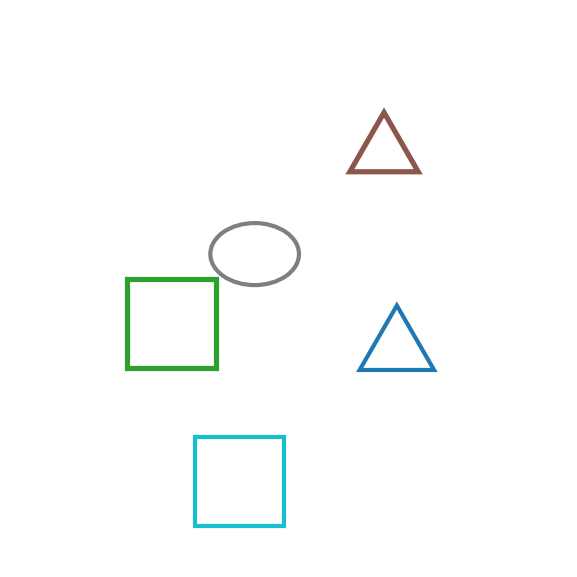[{"shape": "triangle", "thickness": 2, "radius": 0.37, "center": [0.687, 0.396]}, {"shape": "square", "thickness": 2.5, "radius": 0.38, "center": [0.297, 0.44]}, {"shape": "triangle", "thickness": 2.5, "radius": 0.34, "center": [0.665, 0.736]}, {"shape": "oval", "thickness": 2, "radius": 0.38, "center": [0.441, 0.559]}, {"shape": "square", "thickness": 2, "radius": 0.39, "center": [0.414, 0.165]}]